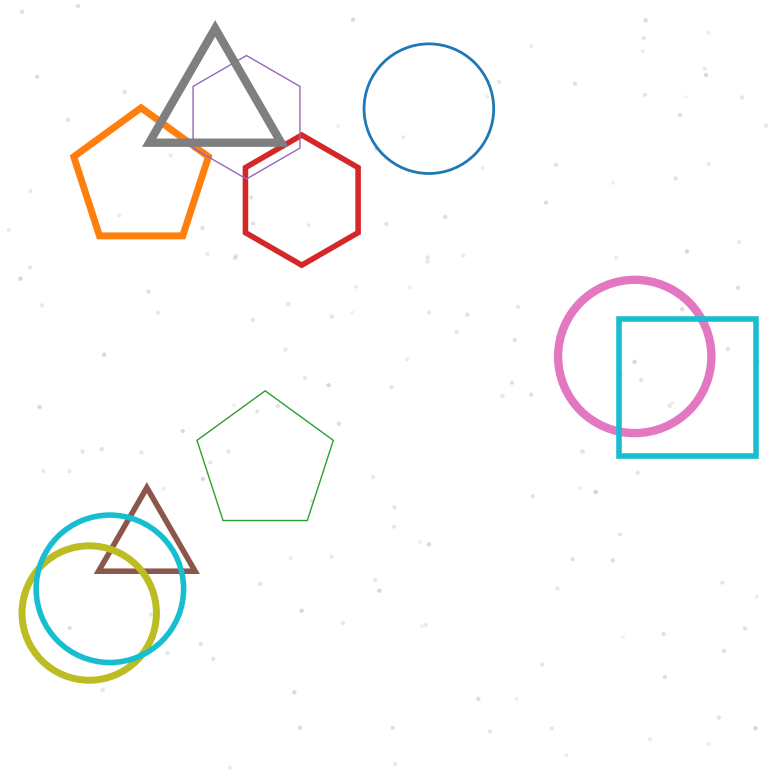[{"shape": "circle", "thickness": 1, "radius": 0.42, "center": [0.557, 0.859]}, {"shape": "pentagon", "thickness": 2.5, "radius": 0.46, "center": [0.183, 0.768]}, {"shape": "pentagon", "thickness": 0.5, "radius": 0.47, "center": [0.344, 0.399]}, {"shape": "hexagon", "thickness": 2, "radius": 0.42, "center": [0.392, 0.74]}, {"shape": "hexagon", "thickness": 0.5, "radius": 0.4, "center": [0.32, 0.848]}, {"shape": "triangle", "thickness": 2, "radius": 0.36, "center": [0.191, 0.294]}, {"shape": "circle", "thickness": 3, "radius": 0.5, "center": [0.824, 0.537]}, {"shape": "triangle", "thickness": 3, "radius": 0.49, "center": [0.279, 0.864]}, {"shape": "circle", "thickness": 2.5, "radius": 0.44, "center": [0.116, 0.204]}, {"shape": "circle", "thickness": 2, "radius": 0.48, "center": [0.143, 0.235]}, {"shape": "square", "thickness": 2, "radius": 0.45, "center": [0.893, 0.497]}]